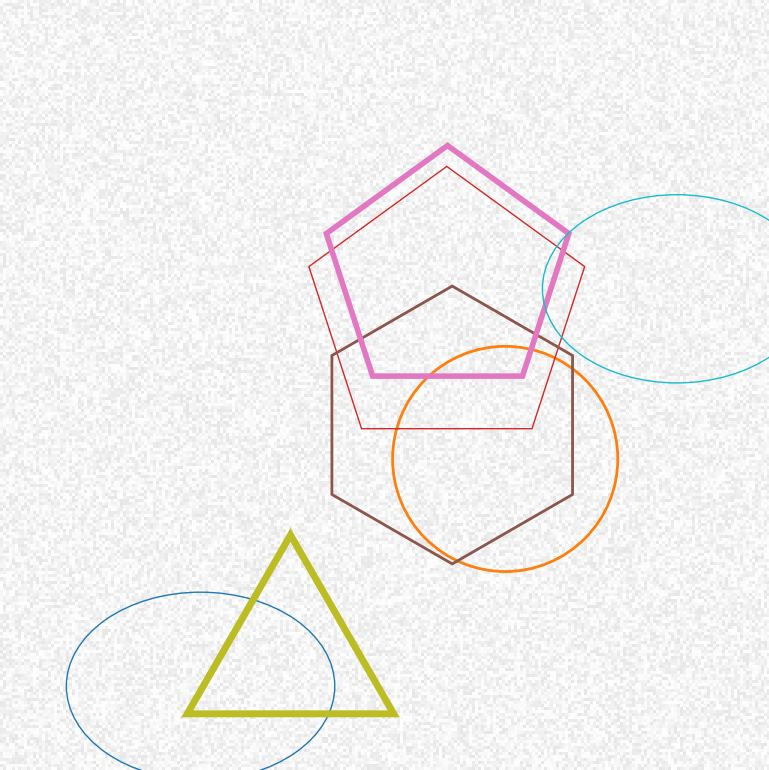[{"shape": "oval", "thickness": 0.5, "radius": 0.87, "center": [0.26, 0.109]}, {"shape": "circle", "thickness": 1, "radius": 0.73, "center": [0.656, 0.404]}, {"shape": "pentagon", "thickness": 0.5, "radius": 0.94, "center": [0.58, 0.596]}, {"shape": "hexagon", "thickness": 1, "radius": 0.9, "center": [0.587, 0.448]}, {"shape": "pentagon", "thickness": 2, "radius": 0.83, "center": [0.581, 0.645]}, {"shape": "triangle", "thickness": 2.5, "radius": 0.77, "center": [0.377, 0.15]}, {"shape": "oval", "thickness": 0.5, "radius": 0.87, "center": [0.879, 0.625]}]